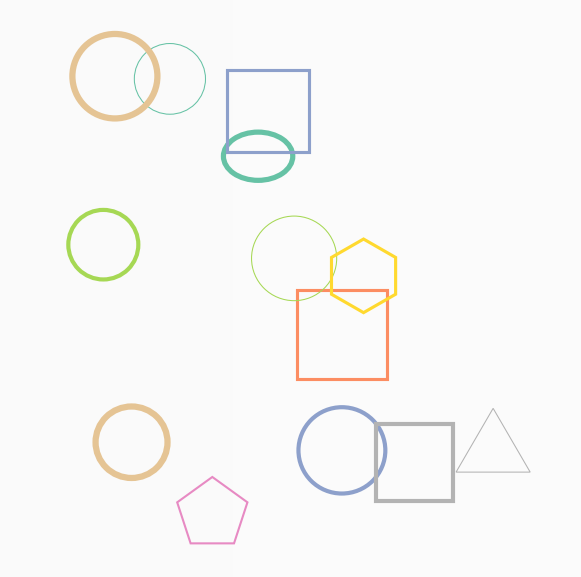[{"shape": "oval", "thickness": 2.5, "radius": 0.3, "center": [0.444, 0.729]}, {"shape": "circle", "thickness": 0.5, "radius": 0.31, "center": [0.292, 0.863]}, {"shape": "square", "thickness": 1.5, "radius": 0.39, "center": [0.588, 0.42]}, {"shape": "circle", "thickness": 2, "radius": 0.37, "center": [0.588, 0.219]}, {"shape": "square", "thickness": 1.5, "radius": 0.35, "center": [0.461, 0.807]}, {"shape": "pentagon", "thickness": 1, "radius": 0.32, "center": [0.365, 0.11]}, {"shape": "circle", "thickness": 2, "radius": 0.3, "center": [0.178, 0.575]}, {"shape": "circle", "thickness": 0.5, "radius": 0.37, "center": [0.506, 0.552]}, {"shape": "hexagon", "thickness": 1.5, "radius": 0.32, "center": [0.625, 0.521]}, {"shape": "circle", "thickness": 3, "radius": 0.31, "center": [0.226, 0.233]}, {"shape": "circle", "thickness": 3, "radius": 0.37, "center": [0.198, 0.867]}, {"shape": "triangle", "thickness": 0.5, "radius": 0.37, "center": [0.848, 0.218]}, {"shape": "square", "thickness": 2, "radius": 0.33, "center": [0.713, 0.198]}]